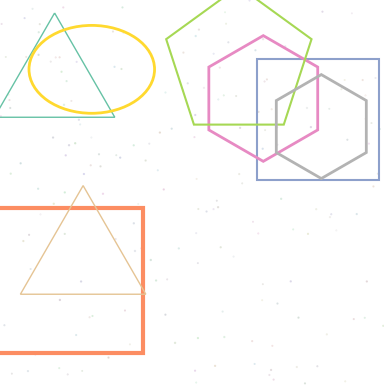[{"shape": "triangle", "thickness": 1, "radius": 0.9, "center": [0.142, 0.786]}, {"shape": "square", "thickness": 3, "radius": 0.94, "center": [0.184, 0.271]}, {"shape": "square", "thickness": 1.5, "radius": 0.79, "center": [0.826, 0.69]}, {"shape": "hexagon", "thickness": 2, "radius": 0.82, "center": [0.684, 0.744]}, {"shape": "pentagon", "thickness": 1.5, "radius": 0.99, "center": [0.62, 0.837]}, {"shape": "oval", "thickness": 2, "radius": 0.82, "center": [0.238, 0.82]}, {"shape": "triangle", "thickness": 1, "radius": 0.94, "center": [0.216, 0.33]}, {"shape": "hexagon", "thickness": 2, "radius": 0.67, "center": [0.835, 0.671]}]